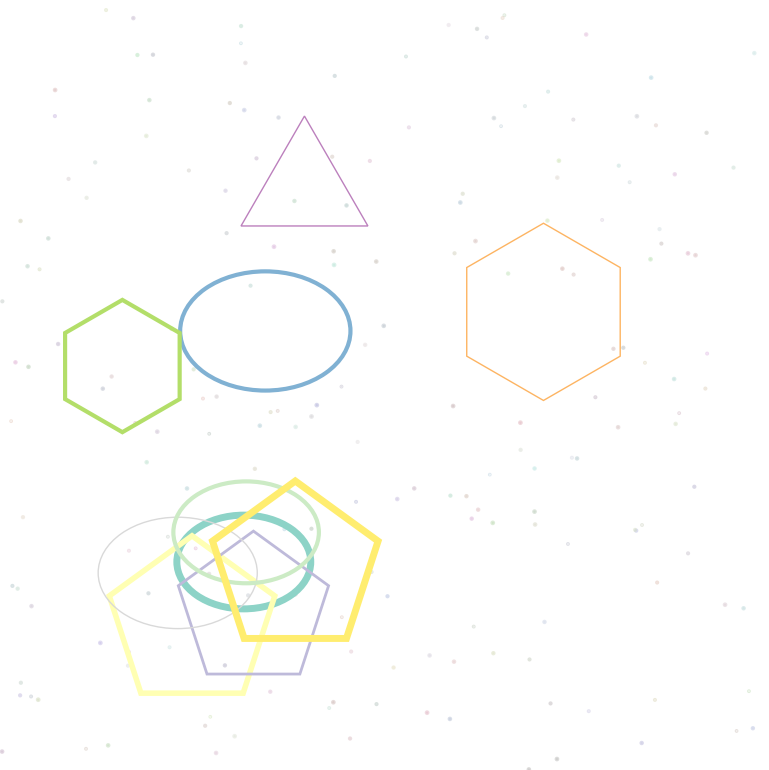[{"shape": "oval", "thickness": 2.5, "radius": 0.43, "center": [0.317, 0.27]}, {"shape": "pentagon", "thickness": 2, "radius": 0.56, "center": [0.249, 0.191]}, {"shape": "pentagon", "thickness": 1, "radius": 0.51, "center": [0.329, 0.208]}, {"shape": "oval", "thickness": 1.5, "radius": 0.55, "center": [0.345, 0.57]}, {"shape": "hexagon", "thickness": 0.5, "radius": 0.58, "center": [0.706, 0.595]}, {"shape": "hexagon", "thickness": 1.5, "radius": 0.43, "center": [0.159, 0.525]}, {"shape": "oval", "thickness": 0.5, "radius": 0.52, "center": [0.231, 0.256]}, {"shape": "triangle", "thickness": 0.5, "radius": 0.48, "center": [0.395, 0.754]}, {"shape": "oval", "thickness": 1.5, "radius": 0.47, "center": [0.32, 0.309]}, {"shape": "pentagon", "thickness": 2.5, "radius": 0.57, "center": [0.383, 0.262]}]